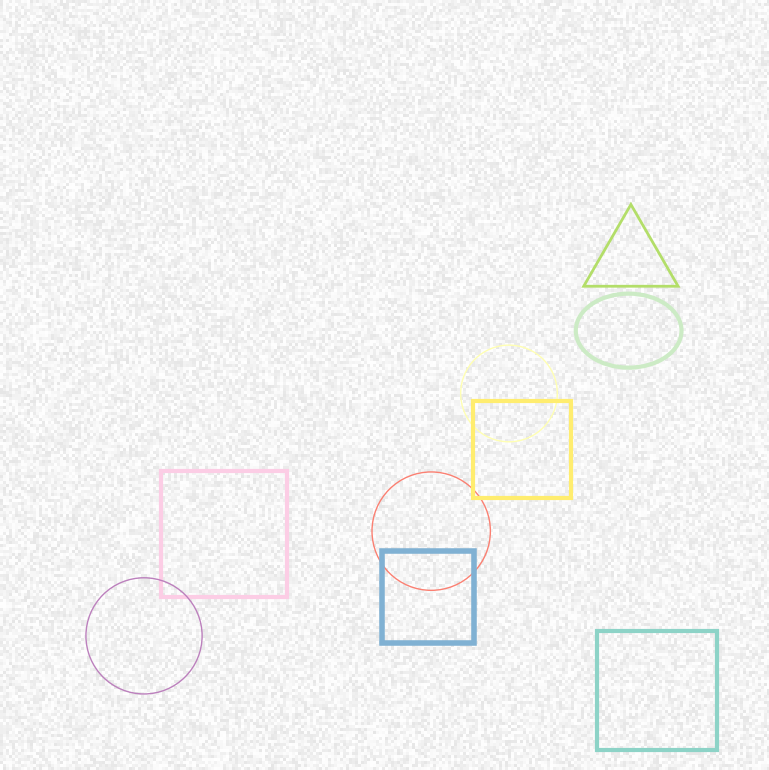[{"shape": "square", "thickness": 1.5, "radius": 0.39, "center": [0.853, 0.103]}, {"shape": "circle", "thickness": 0.5, "radius": 0.31, "center": [0.661, 0.489]}, {"shape": "circle", "thickness": 0.5, "radius": 0.38, "center": [0.56, 0.31]}, {"shape": "square", "thickness": 2, "radius": 0.3, "center": [0.556, 0.224]}, {"shape": "triangle", "thickness": 1, "radius": 0.35, "center": [0.819, 0.664]}, {"shape": "square", "thickness": 1.5, "radius": 0.41, "center": [0.291, 0.306]}, {"shape": "circle", "thickness": 0.5, "radius": 0.38, "center": [0.187, 0.174]}, {"shape": "oval", "thickness": 1.5, "radius": 0.34, "center": [0.816, 0.571]}, {"shape": "square", "thickness": 1.5, "radius": 0.32, "center": [0.678, 0.416]}]